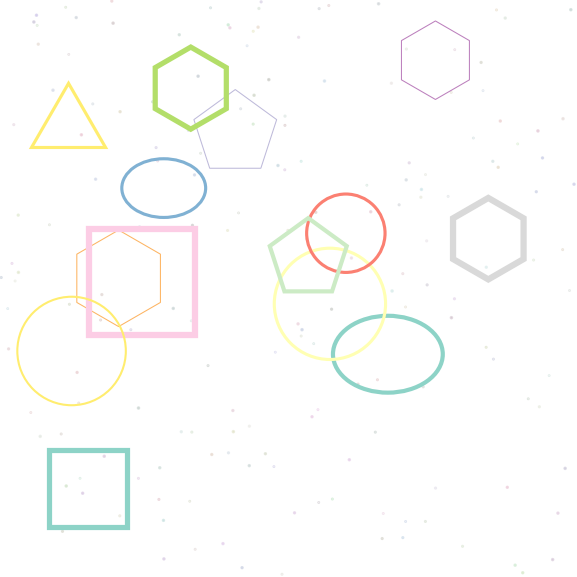[{"shape": "square", "thickness": 2.5, "radius": 0.34, "center": [0.152, 0.153]}, {"shape": "oval", "thickness": 2, "radius": 0.48, "center": [0.672, 0.386]}, {"shape": "circle", "thickness": 1.5, "radius": 0.48, "center": [0.571, 0.473]}, {"shape": "pentagon", "thickness": 0.5, "radius": 0.38, "center": [0.407, 0.769]}, {"shape": "circle", "thickness": 1.5, "radius": 0.34, "center": [0.599, 0.595]}, {"shape": "oval", "thickness": 1.5, "radius": 0.36, "center": [0.284, 0.673]}, {"shape": "hexagon", "thickness": 0.5, "radius": 0.42, "center": [0.205, 0.517]}, {"shape": "hexagon", "thickness": 2.5, "radius": 0.36, "center": [0.33, 0.847]}, {"shape": "square", "thickness": 3, "radius": 0.46, "center": [0.246, 0.511]}, {"shape": "hexagon", "thickness": 3, "radius": 0.35, "center": [0.846, 0.586]}, {"shape": "hexagon", "thickness": 0.5, "radius": 0.34, "center": [0.754, 0.895]}, {"shape": "pentagon", "thickness": 2, "radius": 0.35, "center": [0.534, 0.551]}, {"shape": "triangle", "thickness": 1.5, "radius": 0.37, "center": [0.119, 0.781]}, {"shape": "circle", "thickness": 1, "radius": 0.47, "center": [0.124, 0.391]}]